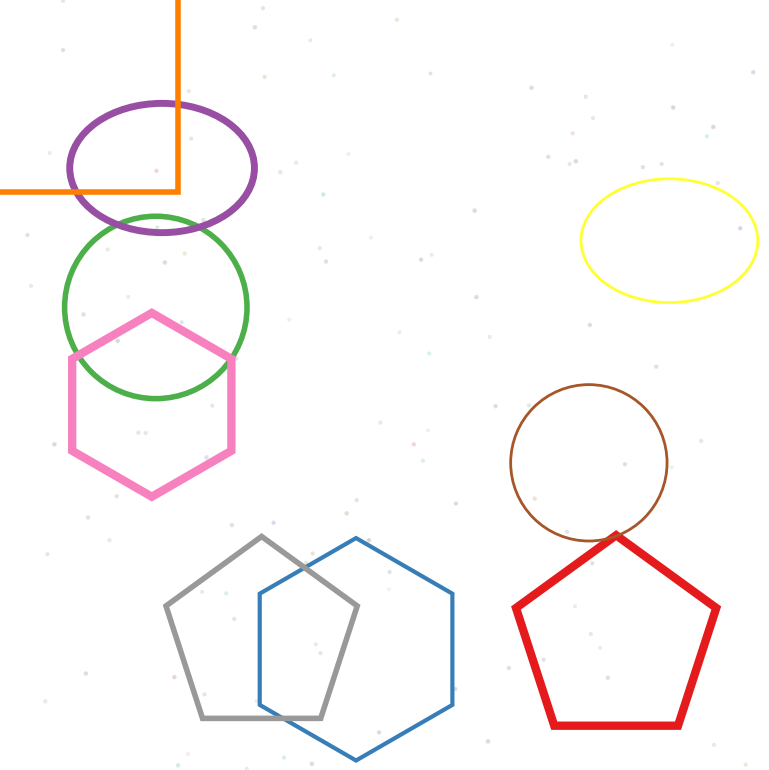[{"shape": "pentagon", "thickness": 3, "radius": 0.68, "center": [0.8, 0.168]}, {"shape": "hexagon", "thickness": 1.5, "radius": 0.72, "center": [0.462, 0.157]}, {"shape": "circle", "thickness": 2, "radius": 0.59, "center": [0.202, 0.601]}, {"shape": "oval", "thickness": 2.5, "radius": 0.6, "center": [0.211, 0.782]}, {"shape": "square", "thickness": 2, "radius": 0.64, "center": [0.102, 0.88]}, {"shape": "oval", "thickness": 1, "radius": 0.57, "center": [0.869, 0.687]}, {"shape": "circle", "thickness": 1, "radius": 0.51, "center": [0.765, 0.399]}, {"shape": "hexagon", "thickness": 3, "radius": 0.6, "center": [0.197, 0.474]}, {"shape": "pentagon", "thickness": 2, "radius": 0.65, "center": [0.34, 0.173]}]